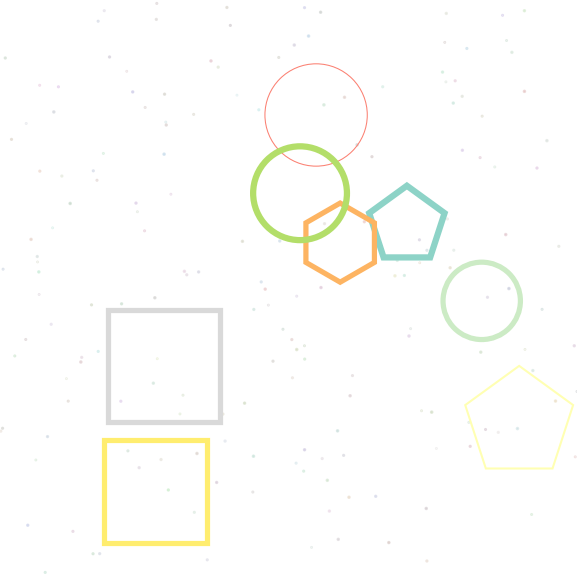[{"shape": "pentagon", "thickness": 3, "radius": 0.34, "center": [0.705, 0.609]}, {"shape": "pentagon", "thickness": 1, "radius": 0.49, "center": [0.899, 0.267]}, {"shape": "circle", "thickness": 0.5, "radius": 0.44, "center": [0.547, 0.8]}, {"shape": "hexagon", "thickness": 2.5, "radius": 0.34, "center": [0.589, 0.579]}, {"shape": "circle", "thickness": 3, "radius": 0.41, "center": [0.52, 0.665]}, {"shape": "square", "thickness": 2.5, "radius": 0.48, "center": [0.283, 0.365]}, {"shape": "circle", "thickness": 2.5, "radius": 0.33, "center": [0.834, 0.478]}, {"shape": "square", "thickness": 2.5, "radius": 0.45, "center": [0.269, 0.148]}]